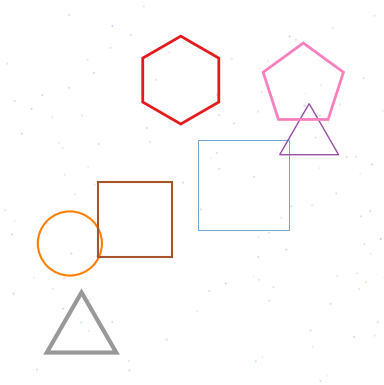[{"shape": "hexagon", "thickness": 2, "radius": 0.57, "center": [0.47, 0.792]}, {"shape": "square", "thickness": 0.5, "radius": 0.59, "center": [0.633, 0.52]}, {"shape": "triangle", "thickness": 1, "radius": 0.44, "center": [0.803, 0.642]}, {"shape": "circle", "thickness": 1.5, "radius": 0.42, "center": [0.181, 0.368]}, {"shape": "square", "thickness": 1.5, "radius": 0.48, "center": [0.351, 0.43]}, {"shape": "pentagon", "thickness": 2, "radius": 0.55, "center": [0.788, 0.778]}, {"shape": "triangle", "thickness": 3, "radius": 0.52, "center": [0.212, 0.136]}]